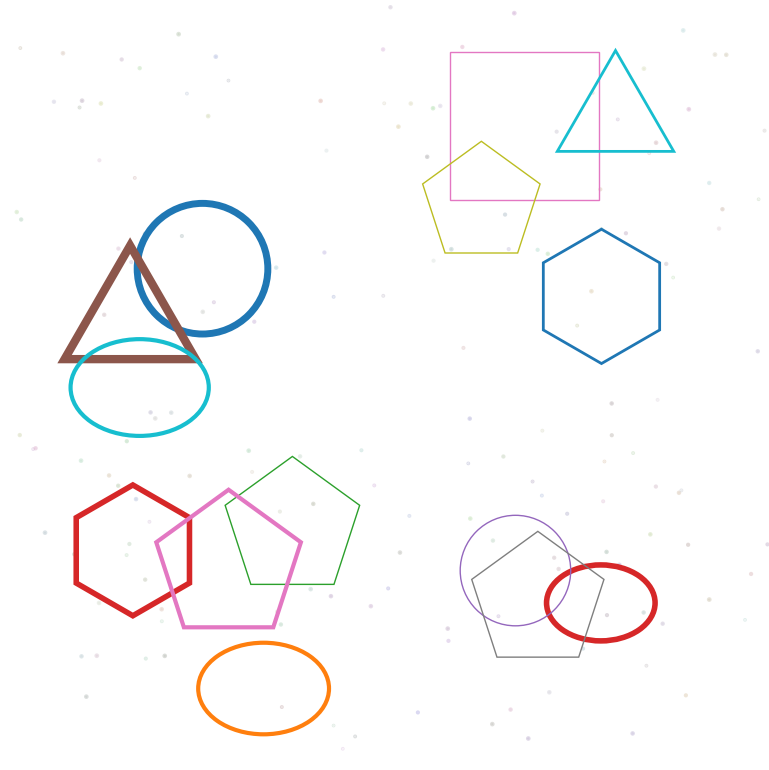[{"shape": "circle", "thickness": 2.5, "radius": 0.42, "center": [0.263, 0.651]}, {"shape": "hexagon", "thickness": 1, "radius": 0.44, "center": [0.781, 0.615]}, {"shape": "oval", "thickness": 1.5, "radius": 0.42, "center": [0.342, 0.106]}, {"shape": "pentagon", "thickness": 0.5, "radius": 0.46, "center": [0.38, 0.315]}, {"shape": "oval", "thickness": 2, "radius": 0.35, "center": [0.78, 0.217]}, {"shape": "hexagon", "thickness": 2, "radius": 0.42, "center": [0.173, 0.285]}, {"shape": "circle", "thickness": 0.5, "radius": 0.36, "center": [0.669, 0.259]}, {"shape": "triangle", "thickness": 3, "radius": 0.49, "center": [0.169, 0.583]}, {"shape": "square", "thickness": 0.5, "radius": 0.48, "center": [0.682, 0.836]}, {"shape": "pentagon", "thickness": 1.5, "radius": 0.49, "center": [0.297, 0.265]}, {"shape": "pentagon", "thickness": 0.5, "radius": 0.45, "center": [0.698, 0.22]}, {"shape": "pentagon", "thickness": 0.5, "radius": 0.4, "center": [0.625, 0.736]}, {"shape": "triangle", "thickness": 1, "radius": 0.44, "center": [0.799, 0.847]}, {"shape": "oval", "thickness": 1.5, "radius": 0.45, "center": [0.181, 0.497]}]